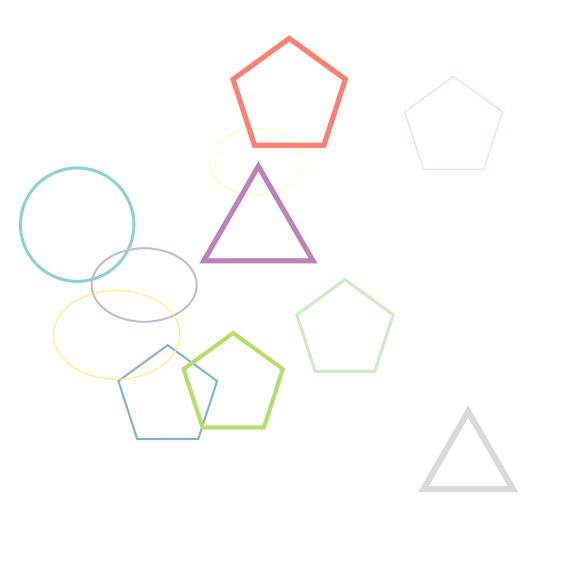[{"shape": "circle", "thickness": 1.5, "radius": 0.49, "center": [0.134, 0.61]}, {"shape": "oval", "thickness": 0.5, "radius": 0.41, "center": [0.444, 0.719]}, {"shape": "oval", "thickness": 1, "radius": 0.45, "center": [0.25, 0.506]}, {"shape": "pentagon", "thickness": 2.5, "radius": 0.51, "center": [0.501, 0.83]}, {"shape": "pentagon", "thickness": 1, "radius": 0.45, "center": [0.29, 0.312]}, {"shape": "pentagon", "thickness": 2, "radius": 0.45, "center": [0.404, 0.332]}, {"shape": "pentagon", "thickness": 0.5, "radius": 0.45, "center": [0.785, 0.778]}, {"shape": "triangle", "thickness": 3, "radius": 0.45, "center": [0.811, 0.197]}, {"shape": "triangle", "thickness": 2.5, "radius": 0.55, "center": [0.447, 0.602]}, {"shape": "pentagon", "thickness": 1.5, "radius": 0.44, "center": [0.597, 0.427]}, {"shape": "oval", "thickness": 0.5, "radius": 0.55, "center": [0.202, 0.419]}]